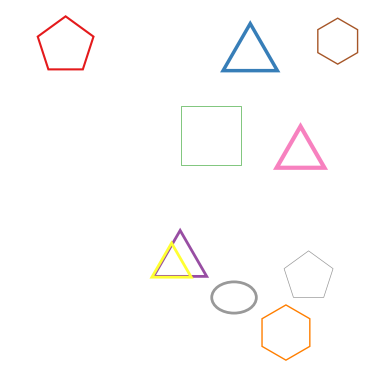[{"shape": "pentagon", "thickness": 1.5, "radius": 0.38, "center": [0.17, 0.881]}, {"shape": "triangle", "thickness": 2.5, "radius": 0.41, "center": [0.65, 0.857]}, {"shape": "square", "thickness": 0.5, "radius": 0.39, "center": [0.548, 0.648]}, {"shape": "triangle", "thickness": 2, "radius": 0.4, "center": [0.468, 0.322]}, {"shape": "hexagon", "thickness": 1, "radius": 0.36, "center": [0.743, 0.136]}, {"shape": "triangle", "thickness": 2, "radius": 0.3, "center": [0.446, 0.31]}, {"shape": "hexagon", "thickness": 1, "radius": 0.3, "center": [0.877, 0.893]}, {"shape": "triangle", "thickness": 3, "radius": 0.36, "center": [0.781, 0.6]}, {"shape": "oval", "thickness": 2, "radius": 0.29, "center": [0.608, 0.227]}, {"shape": "pentagon", "thickness": 0.5, "radius": 0.33, "center": [0.801, 0.282]}]